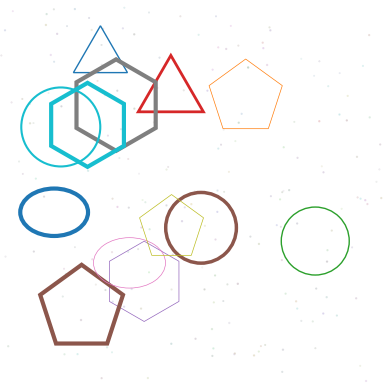[{"shape": "triangle", "thickness": 1, "radius": 0.41, "center": [0.261, 0.852]}, {"shape": "oval", "thickness": 3, "radius": 0.44, "center": [0.141, 0.449]}, {"shape": "pentagon", "thickness": 0.5, "radius": 0.5, "center": [0.638, 0.747]}, {"shape": "circle", "thickness": 1, "radius": 0.44, "center": [0.819, 0.374]}, {"shape": "triangle", "thickness": 2, "radius": 0.49, "center": [0.444, 0.758]}, {"shape": "hexagon", "thickness": 0.5, "radius": 0.52, "center": [0.374, 0.269]}, {"shape": "pentagon", "thickness": 3, "radius": 0.57, "center": [0.212, 0.199]}, {"shape": "circle", "thickness": 2.5, "radius": 0.46, "center": [0.522, 0.408]}, {"shape": "oval", "thickness": 0.5, "radius": 0.47, "center": [0.336, 0.317]}, {"shape": "hexagon", "thickness": 3, "radius": 0.59, "center": [0.302, 0.727]}, {"shape": "pentagon", "thickness": 0.5, "radius": 0.44, "center": [0.446, 0.407]}, {"shape": "hexagon", "thickness": 3, "radius": 0.55, "center": [0.227, 0.676]}, {"shape": "circle", "thickness": 1.5, "radius": 0.51, "center": [0.158, 0.67]}]